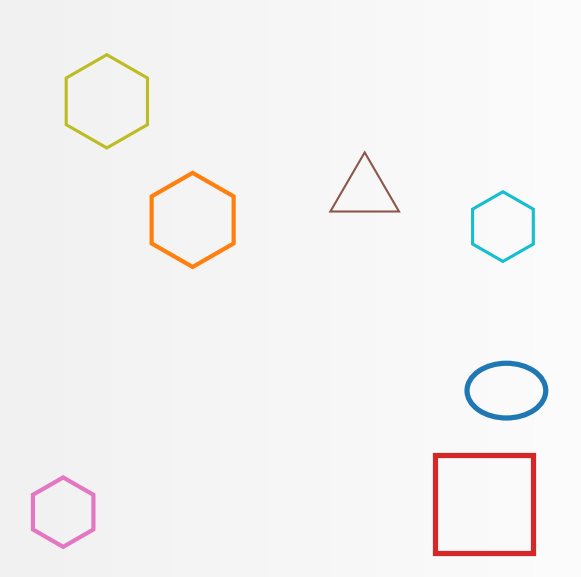[{"shape": "oval", "thickness": 2.5, "radius": 0.34, "center": [0.871, 0.323]}, {"shape": "hexagon", "thickness": 2, "radius": 0.41, "center": [0.331, 0.618]}, {"shape": "square", "thickness": 2.5, "radius": 0.42, "center": [0.833, 0.127]}, {"shape": "triangle", "thickness": 1, "radius": 0.34, "center": [0.627, 0.667]}, {"shape": "hexagon", "thickness": 2, "radius": 0.3, "center": [0.109, 0.112]}, {"shape": "hexagon", "thickness": 1.5, "radius": 0.4, "center": [0.184, 0.824]}, {"shape": "hexagon", "thickness": 1.5, "radius": 0.3, "center": [0.865, 0.607]}]